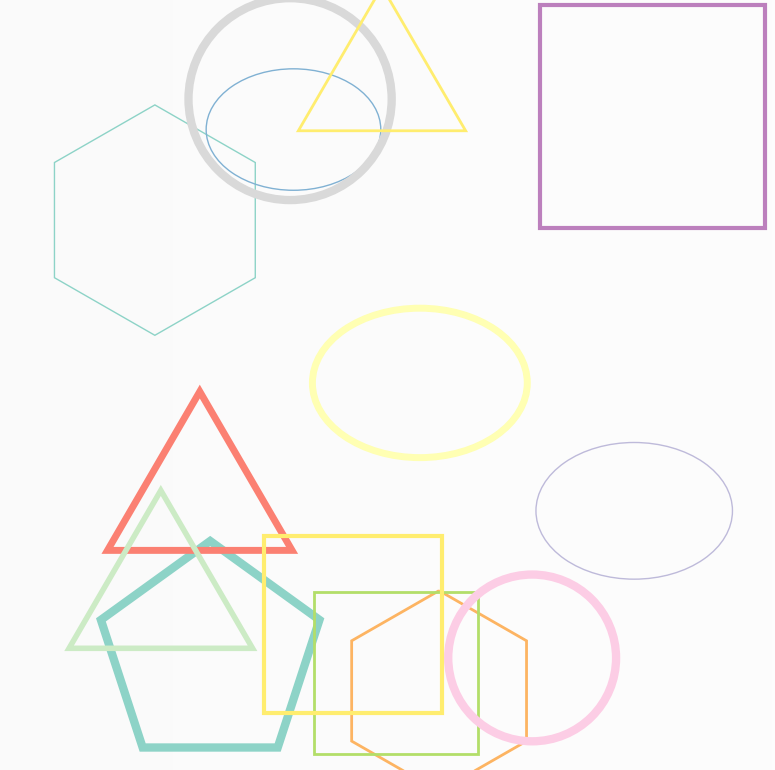[{"shape": "pentagon", "thickness": 3, "radius": 0.74, "center": [0.271, 0.149]}, {"shape": "hexagon", "thickness": 0.5, "radius": 0.75, "center": [0.2, 0.714]}, {"shape": "oval", "thickness": 2.5, "radius": 0.69, "center": [0.542, 0.503]}, {"shape": "oval", "thickness": 0.5, "radius": 0.63, "center": [0.818, 0.337]}, {"shape": "triangle", "thickness": 2.5, "radius": 0.69, "center": [0.258, 0.354]}, {"shape": "oval", "thickness": 0.5, "radius": 0.56, "center": [0.379, 0.832]}, {"shape": "hexagon", "thickness": 1, "radius": 0.65, "center": [0.567, 0.103]}, {"shape": "square", "thickness": 1, "radius": 0.53, "center": [0.511, 0.126]}, {"shape": "circle", "thickness": 3, "radius": 0.54, "center": [0.687, 0.146]}, {"shape": "circle", "thickness": 3, "radius": 0.66, "center": [0.374, 0.871]}, {"shape": "square", "thickness": 1.5, "radius": 0.72, "center": [0.842, 0.849]}, {"shape": "triangle", "thickness": 2, "radius": 0.68, "center": [0.207, 0.226]}, {"shape": "square", "thickness": 1.5, "radius": 0.57, "center": [0.455, 0.189]}, {"shape": "triangle", "thickness": 1, "radius": 0.62, "center": [0.493, 0.892]}]